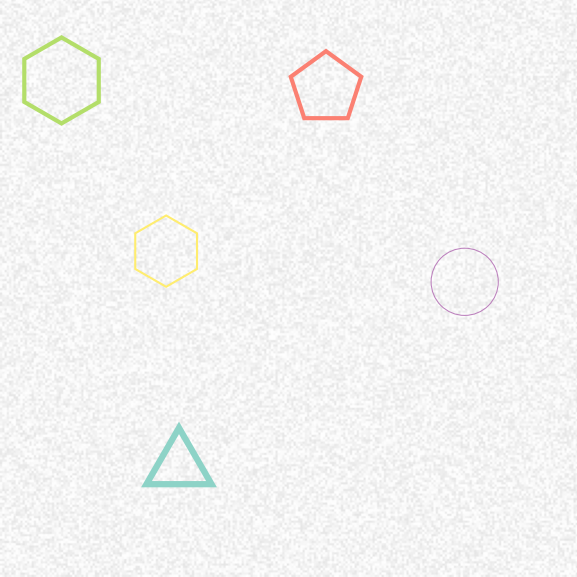[{"shape": "triangle", "thickness": 3, "radius": 0.33, "center": [0.31, 0.193]}, {"shape": "pentagon", "thickness": 2, "radius": 0.32, "center": [0.565, 0.846]}, {"shape": "hexagon", "thickness": 2, "radius": 0.37, "center": [0.107, 0.86]}, {"shape": "circle", "thickness": 0.5, "radius": 0.29, "center": [0.805, 0.511]}, {"shape": "hexagon", "thickness": 1, "radius": 0.31, "center": [0.288, 0.564]}]